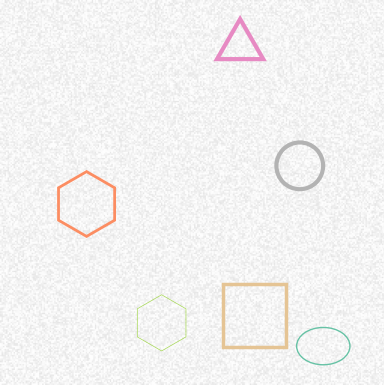[{"shape": "oval", "thickness": 1, "radius": 0.35, "center": [0.84, 0.101]}, {"shape": "hexagon", "thickness": 2, "radius": 0.42, "center": [0.225, 0.47]}, {"shape": "triangle", "thickness": 3, "radius": 0.35, "center": [0.624, 0.881]}, {"shape": "hexagon", "thickness": 0.5, "radius": 0.36, "center": [0.42, 0.161]}, {"shape": "square", "thickness": 2.5, "radius": 0.41, "center": [0.661, 0.18]}, {"shape": "circle", "thickness": 3, "radius": 0.3, "center": [0.779, 0.569]}]